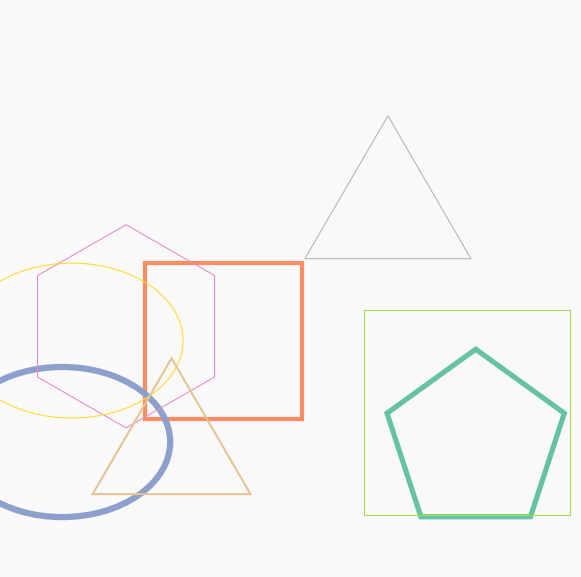[{"shape": "pentagon", "thickness": 2.5, "radius": 0.8, "center": [0.818, 0.234]}, {"shape": "square", "thickness": 2, "radius": 0.68, "center": [0.385, 0.409]}, {"shape": "oval", "thickness": 3, "radius": 0.93, "center": [0.107, 0.234]}, {"shape": "hexagon", "thickness": 0.5, "radius": 0.88, "center": [0.217, 0.434]}, {"shape": "square", "thickness": 0.5, "radius": 0.89, "center": [0.803, 0.285]}, {"shape": "oval", "thickness": 0.5, "radius": 0.96, "center": [0.123, 0.409]}, {"shape": "triangle", "thickness": 1, "radius": 0.78, "center": [0.295, 0.222]}, {"shape": "triangle", "thickness": 0.5, "radius": 0.82, "center": [0.667, 0.634]}]